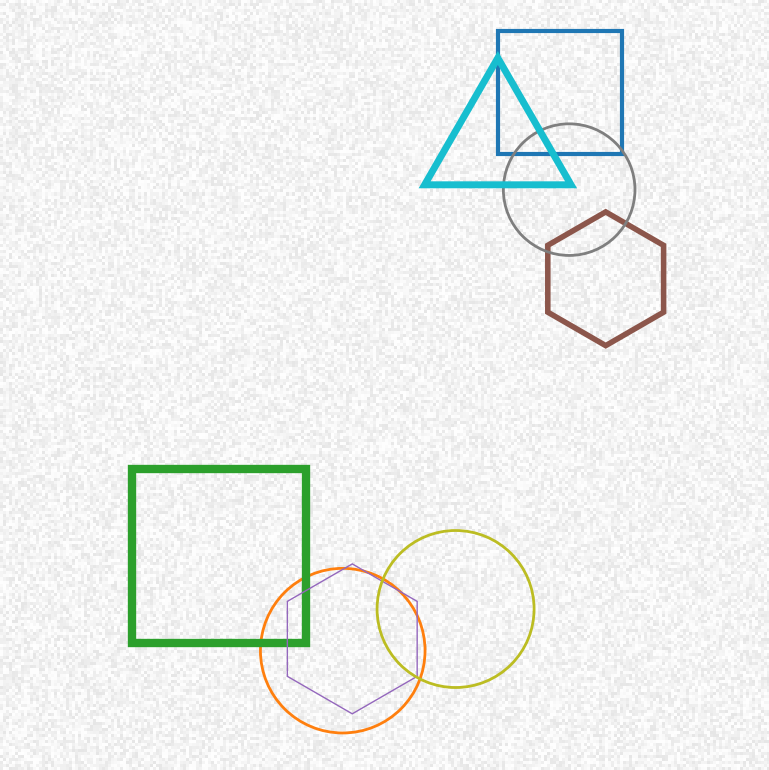[{"shape": "square", "thickness": 1.5, "radius": 0.4, "center": [0.727, 0.88]}, {"shape": "circle", "thickness": 1, "radius": 0.53, "center": [0.445, 0.155]}, {"shape": "square", "thickness": 3, "radius": 0.57, "center": [0.284, 0.278]}, {"shape": "hexagon", "thickness": 0.5, "radius": 0.49, "center": [0.457, 0.17]}, {"shape": "hexagon", "thickness": 2, "radius": 0.43, "center": [0.787, 0.638]}, {"shape": "circle", "thickness": 1, "radius": 0.43, "center": [0.739, 0.754]}, {"shape": "circle", "thickness": 1, "radius": 0.51, "center": [0.592, 0.209]}, {"shape": "triangle", "thickness": 2.5, "radius": 0.55, "center": [0.647, 0.815]}]